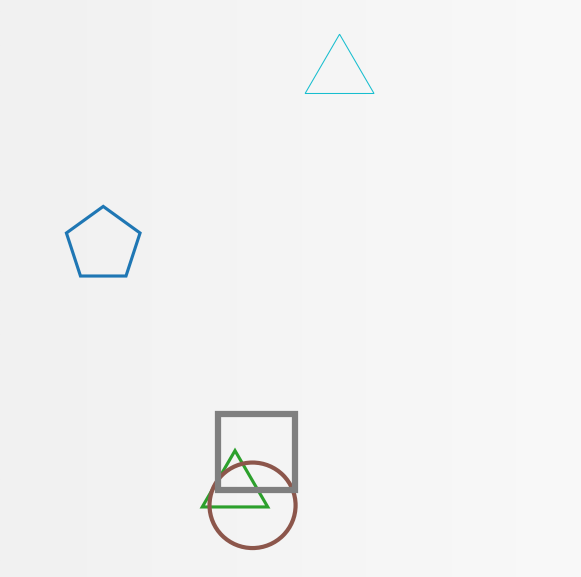[{"shape": "pentagon", "thickness": 1.5, "radius": 0.33, "center": [0.178, 0.575]}, {"shape": "triangle", "thickness": 1.5, "radius": 0.33, "center": [0.404, 0.154]}, {"shape": "circle", "thickness": 2, "radius": 0.37, "center": [0.434, 0.124]}, {"shape": "square", "thickness": 3, "radius": 0.33, "center": [0.441, 0.216]}, {"shape": "triangle", "thickness": 0.5, "radius": 0.34, "center": [0.584, 0.871]}]